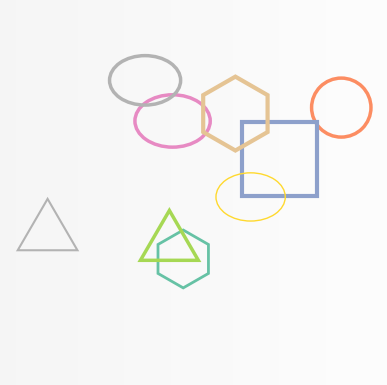[{"shape": "hexagon", "thickness": 2, "radius": 0.38, "center": [0.473, 0.327]}, {"shape": "circle", "thickness": 2.5, "radius": 0.38, "center": [0.881, 0.721]}, {"shape": "square", "thickness": 3, "radius": 0.49, "center": [0.72, 0.587]}, {"shape": "oval", "thickness": 2.5, "radius": 0.49, "center": [0.445, 0.686]}, {"shape": "triangle", "thickness": 2.5, "radius": 0.43, "center": [0.437, 0.367]}, {"shape": "oval", "thickness": 1, "radius": 0.45, "center": [0.647, 0.488]}, {"shape": "hexagon", "thickness": 3, "radius": 0.48, "center": [0.607, 0.705]}, {"shape": "triangle", "thickness": 1.5, "radius": 0.44, "center": [0.123, 0.394]}, {"shape": "oval", "thickness": 2.5, "radius": 0.46, "center": [0.374, 0.791]}]